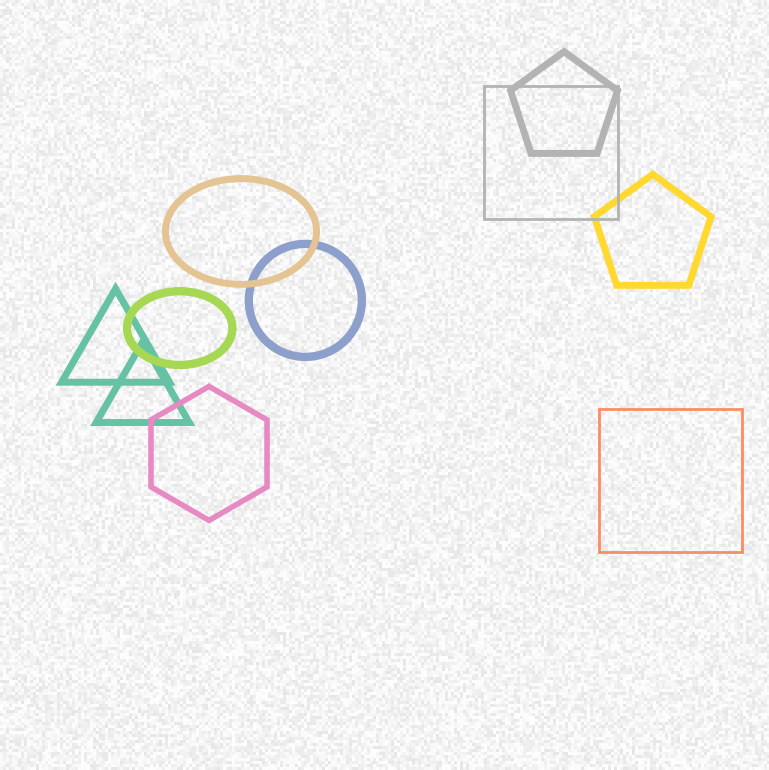[{"shape": "triangle", "thickness": 2.5, "radius": 0.4, "center": [0.15, 0.544]}, {"shape": "triangle", "thickness": 2.5, "radius": 0.35, "center": [0.185, 0.486]}, {"shape": "square", "thickness": 1, "radius": 0.47, "center": [0.871, 0.376]}, {"shape": "circle", "thickness": 3, "radius": 0.37, "center": [0.397, 0.61]}, {"shape": "hexagon", "thickness": 2, "radius": 0.44, "center": [0.271, 0.411]}, {"shape": "oval", "thickness": 3, "radius": 0.34, "center": [0.233, 0.574]}, {"shape": "pentagon", "thickness": 2.5, "radius": 0.4, "center": [0.848, 0.694]}, {"shape": "oval", "thickness": 2.5, "radius": 0.49, "center": [0.313, 0.699]}, {"shape": "pentagon", "thickness": 2.5, "radius": 0.37, "center": [0.733, 0.86]}, {"shape": "square", "thickness": 1, "radius": 0.43, "center": [0.715, 0.802]}]